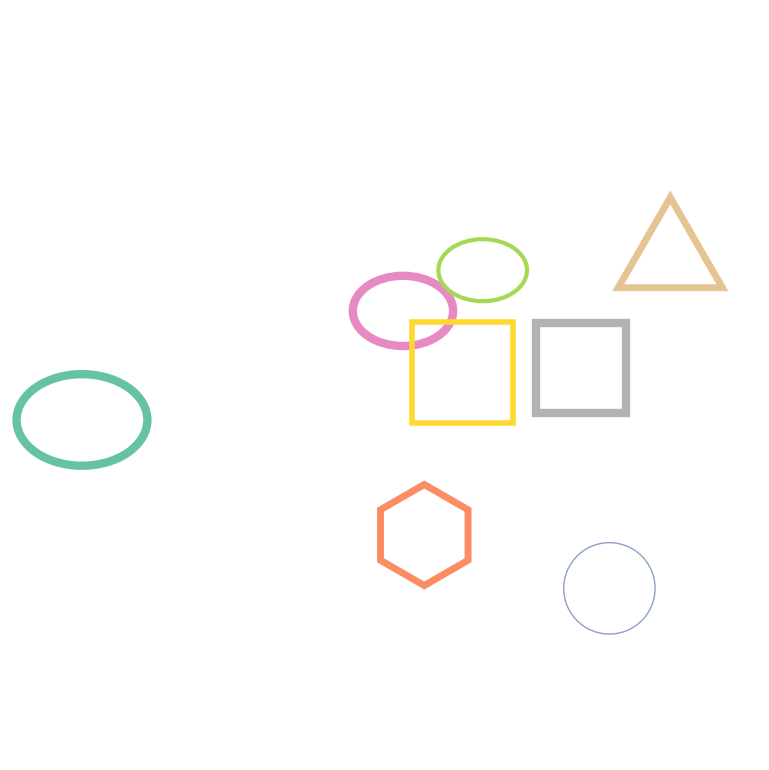[{"shape": "oval", "thickness": 3, "radius": 0.42, "center": [0.106, 0.455]}, {"shape": "hexagon", "thickness": 2.5, "radius": 0.33, "center": [0.551, 0.305]}, {"shape": "circle", "thickness": 0.5, "radius": 0.3, "center": [0.791, 0.236]}, {"shape": "oval", "thickness": 3, "radius": 0.33, "center": [0.523, 0.596]}, {"shape": "oval", "thickness": 1.5, "radius": 0.29, "center": [0.627, 0.649]}, {"shape": "square", "thickness": 2, "radius": 0.33, "center": [0.6, 0.516]}, {"shape": "triangle", "thickness": 2.5, "radius": 0.39, "center": [0.871, 0.665]}, {"shape": "square", "thickness": 3, "radius": 0.29, "center": [0.755, 0.522]}]